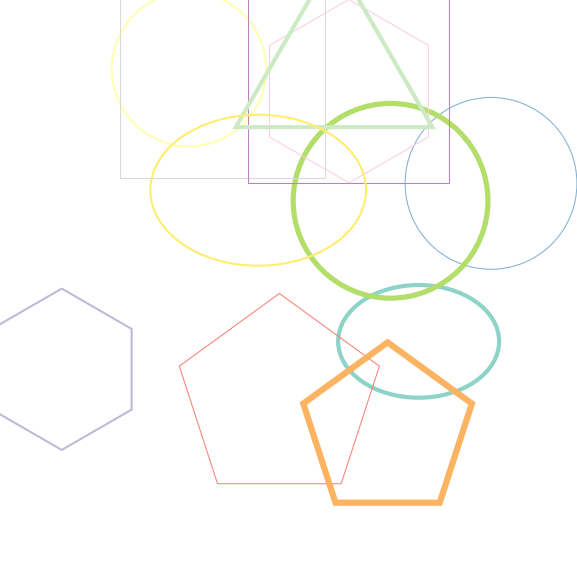[{"shape": "oval", "thickness": 2, "radius": 0.7, "center": [0.725, 0.408]}, {"shape": "circle", "thickness": 1, "radius": 0.67, "center": [0.327, 0.88]}, {"shape": "hexagon", "thickness": 1, "radius": 0.7, "center": [0.107, 0.36]}, {"shape": "pentagon", "thickness": 0.5, "radius": 0.91, "center": [0.484, 0.309]}, {"shape": "circle", "thickness": 0.5, "radius": 0.74, "center": [0.85, 0.682]}, {"shape": "pentagon", "thickness": 3, "radius": 0.77, "center": [0.671, 0.253]}, {"shape": "circle", "thickness": 2.5, "radius": 0.84, "center": [0.676, 0.651]}, {"shape": "hexagon", "thickness": 0.5, "radius": 0.79, "center": [0.604, 0.841]}, {"shape": "square", "thickness": 0.5, "radius": 0.89, "center": [0.385, 0.869]}, {"shape": "square", "thickness": 0.5, "radius": 0.87, "center": [0.604, 0.856]}, {"shape": "triangle", "thickness": 2, "radius": 0.98, "center": [0.578, 0.877]}, {"shape": "oval", "thickness": 1, "radius": 0.93, "center": [0.447, 0.67]}]